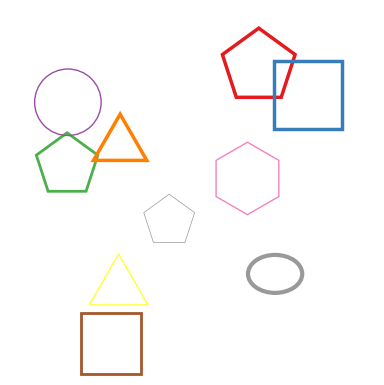[{"shape": "pentagon", "thickness": 2.5, "radius": 0.5, "center": [0.672, 0.828]}, {"shape": "square", "thickness": 2.5, "radius": 0.44, "center": [0.8, 0.753]}, {"shape": "pentagon", "thickness": 2, "radius": 0.42, "center": [0.174, 0.571]}, {"shape": "circle", "thickness": 1, "radius": 0.43, "center": [0.176, 0.734]}, {"shape": "triangle", "thickness": 2.5, "radius": 0.4, "center": [0.312, 0.623]}, {"shape": "triangle", "thickness": 1, "radius": 0.44, "center": [0.308, 0.252]}, {"shape": "square", "thickness": 2, "radius": 0.39, "center": [0.288, 0.108]}, {"shape": "hexagon", "thickness": 1, "radius": 0.47, "center": [0.643, 0.537]}, {"shape": "oval", "thickness": 3, "radius": 0.35, "center": [0.715, 0.289]}, {"shape": "pentagon", "thickness": 0.5, "radius": 0.35, "center": [0.439, 0.426]}]